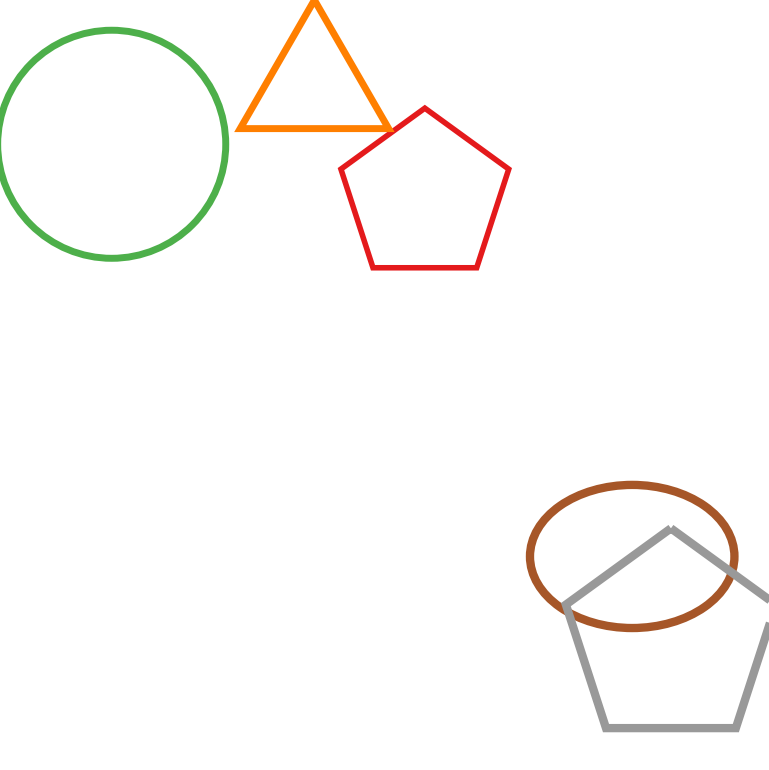[{"shape": "pentagon", "thickness": 2, "radius": 0.57, "center": [0.552, 0.745]}, {"shape": "circle", "thickness": 2.5, "radius": 0.74, "center": [0.145, 0.813]}, {"shape": "triangle", "thickness": 2.5, "radius": 0.56, "center": [0.408, 0.889]}, {"shape": "oval", "thickness": 3, "radius": 0.66, "center": [0.821, 0.277]}, {"shape": "pentagon", "thickness": 3, "radius": 0.72, "center": [0.871, 0.17]}]